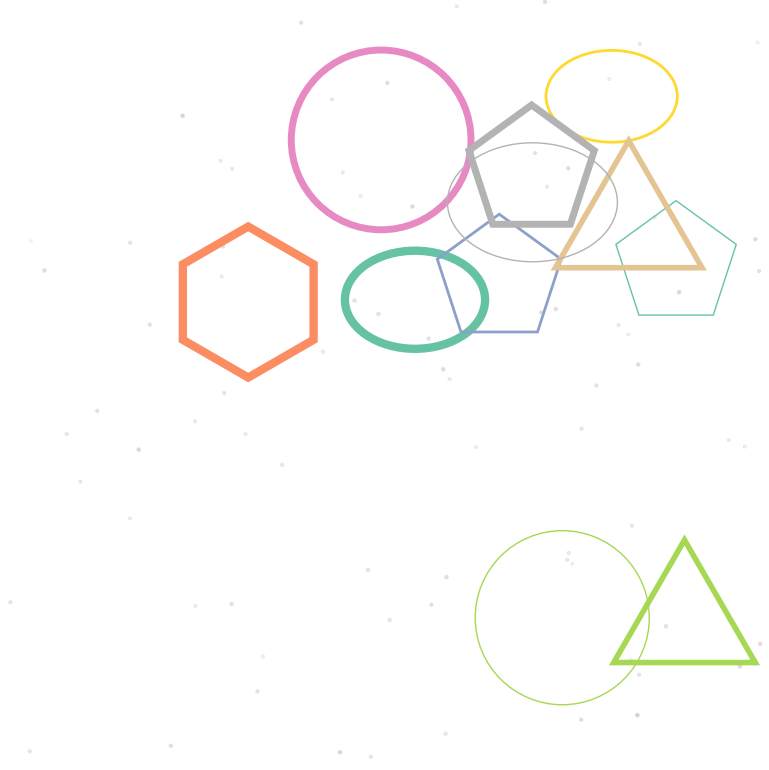[{"shape": "pentagon", "thickness": 0.5, "radius": 0.41, "center": [0.878, 0.657]}, {"shape": "oval", "thickness": 3, "radius": 0.46, "center": [0.539, 0.611]}, {"shape": "hexagon", "thickness": 3, "radius": 0.49, "center": [0.322, 0.608]}, {"shape": "pentagon", "thickness": 1, "radius": 0.42, "center": [0.648, 0.637]}, {"shape": "circle", "thickness": 2.5, "radius": 0.58, "center": [0.495, 0.818]}, {"shape": "triangle", "thickness": 2, "radius": 0.53, "center": [0.889, 0.193]}, {"shape": "circle", "thickness": 0.5, "radius": 0.57, "center": [0.73, 0.198]}, {"shape": "oval", "thickness": 1, "radius": 0.43, "center": [0.794, 0.875]}, {"shape": "triangle", "thickness": 2, "radius": 0.55, "center": [0.816, 0.707]}, {"shape": "oval", "thickness": 0.5, "radius": 0.55, "center": [0.691, 0.737]}, {"shape": "pentagon", "thickness": 2.5, "radius": 0.43, "center": [0.69, 0.778]}]